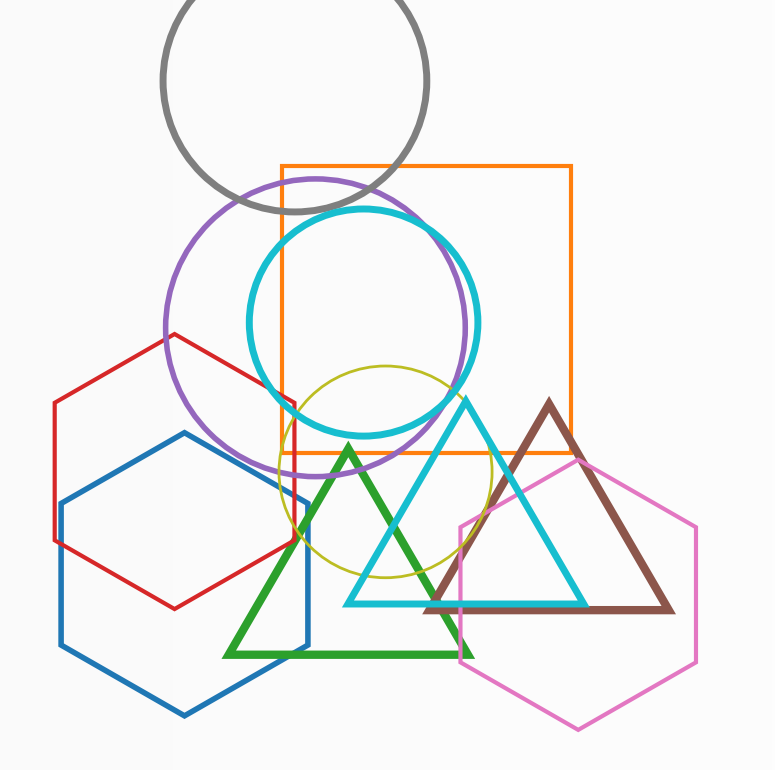[{"shape": "hexagon", "thickness": 2, "radius": 0.92, "center": [0.238, 0.254]}, {"shape": "square", "thickness": 1.5, "radius": 0.93, "center": [0.55, 0.599]}, {"shape": "triangle", "thickness": 3, "radius": 0.89, "center": [0.449, 0.239]}, {"shape": "hexagon", "thickness": 1.5, "radius": 0.89, "center": [0.225, 0.388]}, {"shape": "circle", "thickness": 2, "radius": 0.97, "center": [0.407, 0.574]}, {"shape": "triangle", "thickness": 3, "radius": 0.89, "center": [0.709, 0.297]}, {"shape": "hexagon", "thickness": 1.5, "radius": 0.88, "center": [0.746, 0.228]}, {"shape": "circle", "thickness": 2.5, "radius": 0.85, "center": [0.381, 0.895]}, {"shape": "circle", "thickness": 1, "radius": 0.69, "center": [0.497, 0.387]}, {"shape": "circle", "thickness": 2.5, "radius": 0.74, "center": [0.469, 0.581]}, {"shape": "triangle", "thickness": 2.5, "radius": 0.88, "center": [0.601, 0.303]}]